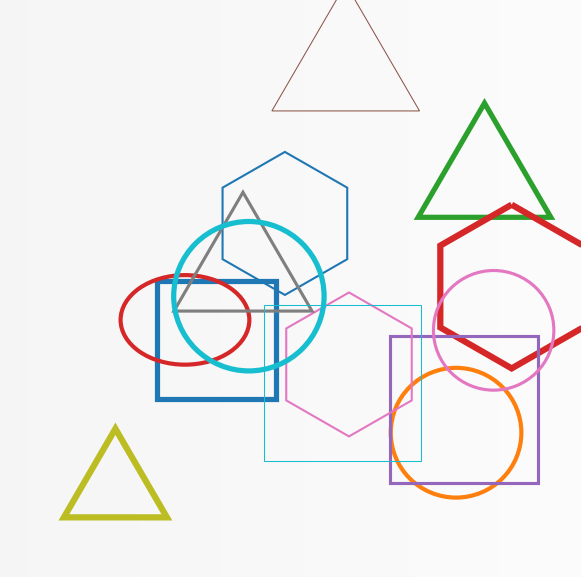[{"shape": "hexagon", "thickness": 1, "radius": 0.62, "center": [0.49, 0.612]}, {"shape": "square", "thickness": 2.5, "radius": 0.51, "center": [0.372, 0.41]}, {"shape": "circle", "thickness": 2, "radius": 0.56, "center": [0.785, 0.25]}, {"shape": "triangle", "thickness": 2.5, "radius": 0.66, "center": [0.834, 0.689]}, {"shape": "oval", "thickness": 2, "radius": 0.55, "center": [0.318, 0.445]}, {"shape": "hexagon", "thickness": 3, "radius": 0.71, "center": [0.88, 0.503]}, {"shape": "square", "thickness": 1.5, "radius": 0.63, "center": [0.799, 0.29]}, {"shape": "triangle", "thickness": 0.5, "radius": 0.73, "center": [0.595, 0.88]}, {"shape": "hexagon", "thickness": 1, "radius": 0.62, "center": [0.6, 0.368]}, {"shape": "circle", "thickness": 1.5, "radius": 0.52, "center": [0.849, 0.427]}, {"shape": "triangle", "thickness": 1.5, "radius": 0.69, "center": [0.418, 0.529]}, {"shape": "triangle", "thickness": 3, "radius": 0.51, "center": [0.199, 0.154]}, {"shape": "circle", "thickness": 2.5, "radius": 0.65, "center": [0.428, 0.486]}, {"shape": "square", "thickness": 0.5, "radius": 0.67, "center": [0.59, 0.336]}]